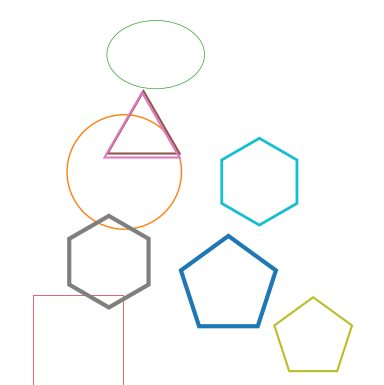[{"shape": "pentagon", "thickness": 3, "radius": 0.65, "center": [0.593, 0.258]}, {"shape": "circle", "thickness": 1, "radius": 0.74, "center": [0.323, 0.553]}, {"shape": "oval", "thickness": 0.5, "radius": 0.63, "center": [0.404, 0.858]}, {"shape": "square", "thickness": 0.5, "radius": 0.59, "center": [0.203, 0.117]}, {"shape": "triangle", "thickness": 1.5, "radius": 0.54, "center": [0.373, 0.655]}, {"shape": "triangle", "thickness": 1.5, "radius": 0.56, "center": [0.369, 0.647]}, {"shape": "hexagon", "thickness": 3, "radius": 0.59, "center": [0.283, 0.32]}, {"shape": "pentagon", "thickness": 1.5, "radius": 0.53, "center": [0.813, 0.122]}, {"shape": "hexagon", "thickness": 2, "radius": 0.56, "center": [0.674, 0.528]}]